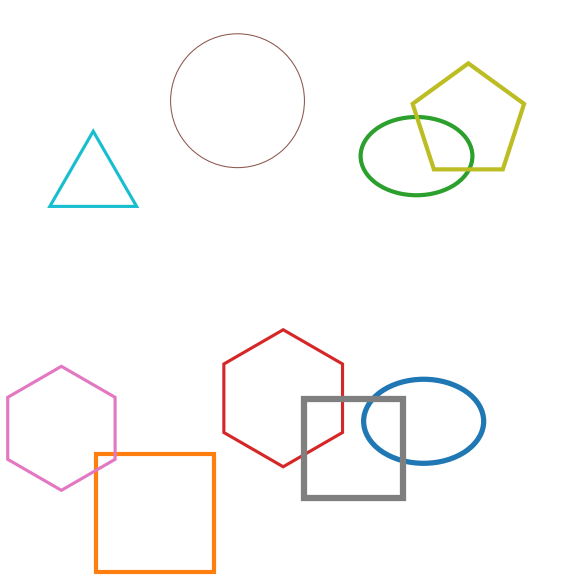[{"shape": "oval", "thickness": 2.5, "radius": 0.52, "center": [0.734, 0.27]}, {"shape": "square", "thickness": 2, "radius": 0.51, "center": [0.269, 0.111]}, {"shape": "oval", "thickness": 2, "radius": 0.48, "center": [0.721, 0.729]}, {"shape": "hexagon", "thickness": 1.5, "radius": 0.59, "center": [0.49, 0.31]}, {"shape": "circle", "thickness": 0.5, "radius": 0.58, "center": [0.411, 0.825]}, {"shape": "hexagon", "thickness": 1.5, "radius": 0.54, "center": [0.106, 0.257]}, {"shape": "square", "thickness": 3, "radius": 0.43, "center": [0.612, 0.223]}, {"shape": "pentagon", "thickness": 2, "radius": 0.51, "center": [0.811, 0.788]}, {"shape": "triangle", "thickness": 1.5, "radius": 0.43, "center": [0.161, 0.685]}]